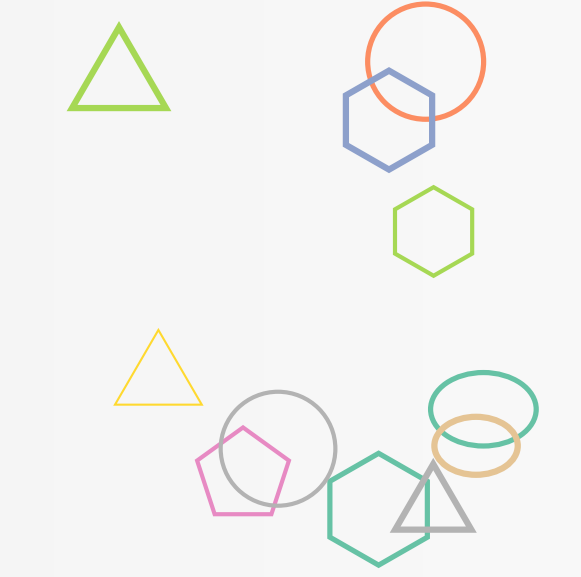[{"shape": "hexagon", "thickness": 2.5, "radius": 0.48, "center": [0.651, 0.117]}, {"shape": "oval", "thickness": 2.5, "radius": 0.45, "center": [0.832, 0.29]}, {"shape": "circle", "thickness": 2.5, "radius": 0.5, "center": [0.732, 0.892]}, {"shape": "hexagon", "thickness": 3, "radius": 0.43, "center": [0.669, 0.791]}, {"shape": "pentagon", "thickness": 2, "radius": 0.42, "center": [0.418, 0.176]}, {"shape": "triangle", "thickness": 3, "radius": 0.47, "center": [0.205, 0.859]}, {"shape": "hexagon", "thickness": 2, "radius": 0.38, "center": [0.746, 0.598]}, {"shape": "triangle", "thickness": 1, "radius": 0.43, "center": [0.272, 0.342]}, {"shape": "oval", "thickness": 3, "radius": 0.36, "center": [0.819, 0.227]}, {"shape": "triangle", "thickness": 3, "radius": 0.38, "center": [0.745, 0.12]}, {"shape": "circle", "thickness": 2, "radius": 0.49, "center": [0.478, 0.222]}]